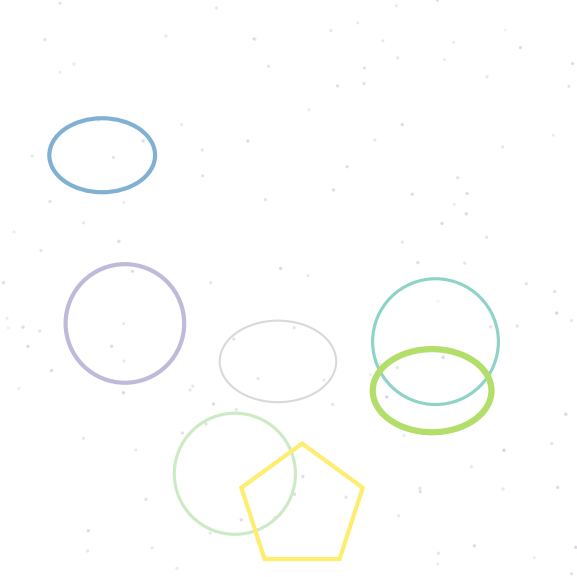[{"shape": "circle", "thickness": 1.5, "radius": 0.54, "center": [0.754, 0.408]}, {"shape": "circle", "thickness": 2, "radius": 0.51, "center": [0.216, 0.439]}, {"shape": "oval", "thickness": 2, "radius": 0.46, "center": [0.177, 0.73]}, {"shape": "oval", "thickness": 3, "radius": 0.51, "center": [0.748, 0.323]}, {"shape": "oval", "thickness": 1, "radius": 0.5, "center": [0.481, 0.373]}, {"shape": "circle", "thickness": 1.5, "radius": 0.52, "center": [0.407, 0.179]}, {"shape": "pentagon", "thickness": 2, "radius": 0.55, "center": [0.523, 0.121]}]